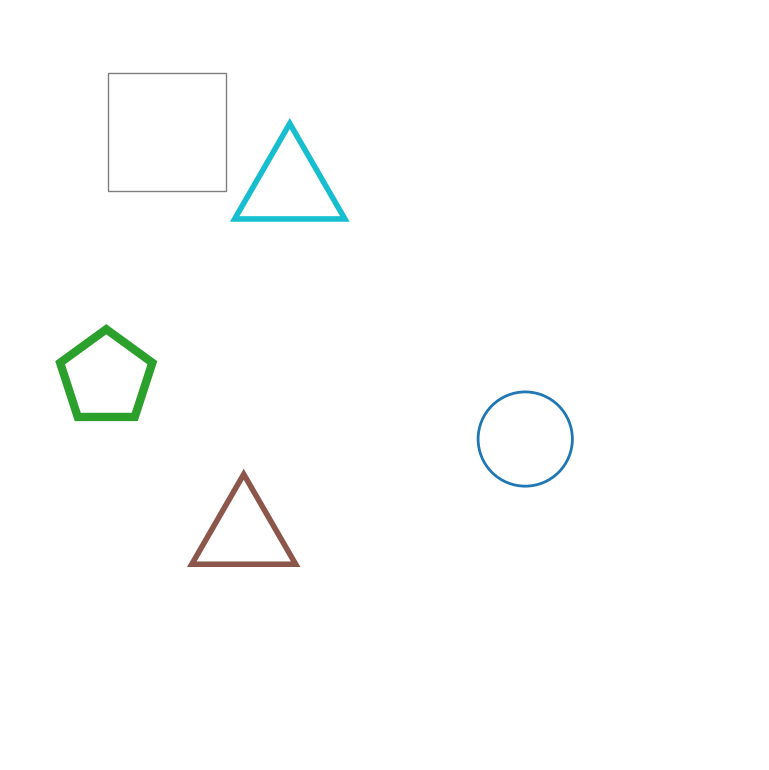[{"shape": "circle", "thickness": 1, "radius": 0.31, "center": [0.682, 0.43]}, {"shape": "pentagon", "thickness": 3, "radius": 0.31, "center": [0.138, 0.509]}, {"shape": "triangle", "thickness": 2, "radius": 0.39, "center": [0.317, 0.306]}, {"shape": "square", "thickness": 0.5, "radius": 0.38, "center": [0.216, 0.829]}, {"shape": "triangle", "thickness": 2, "radius": 0.41, "center": [0.376, 0.757]}]